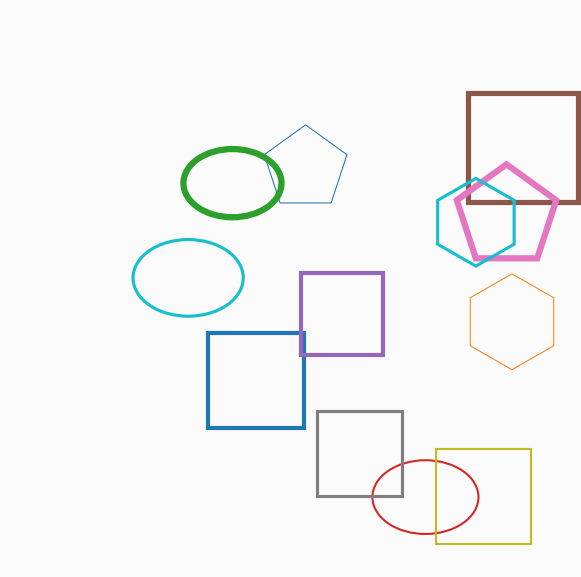[{"shape": "square", "thickness": 2, "radius": 0.41, "center": [0.44, 0.341]}, {"shape": "pentagon", "thickness": 0.5, "radius": 0.37, "center": [0.526, 0.708]}, {"shape": "hexagon", "thickness": 0.5, "radius": 0.41, "center": [0.881, 0.442]}, {"shape": "oval", "thickness": 3, "radius": 0.42, "center": [0.4, 0.682]}, {"shape": "oval", "thickness": 1, "radius": 0.46, "center": [0.732, 0.138]}, {"shape": "square", "thickness": 2, "radius": 0.35, "center": [0.589, 0.455]}, {"shape": "square", "thickness": 2.5, "radius": 0.47, "center": [0.9, 0.743]}, {"shape": "pentagon", "thickness": 3, "radius": 0.45, "center": [0.871, 0.625]}, {"shape": "square", "thickness": 1.5, "radius": 0.37, "center": [0.618, 0.214]}, {"shape": "square", "thickness": 1, "radius": 0.41, "center": [0.831, 0.14]}, {"shape": "hexagon", "thickness": 1.5, "radius": 0.38, "center": [0.819, 0.614]}, {"shape": "oval", "thickness": 1.5, "radius": 0.47, "center": [0.324, 0.518]}]